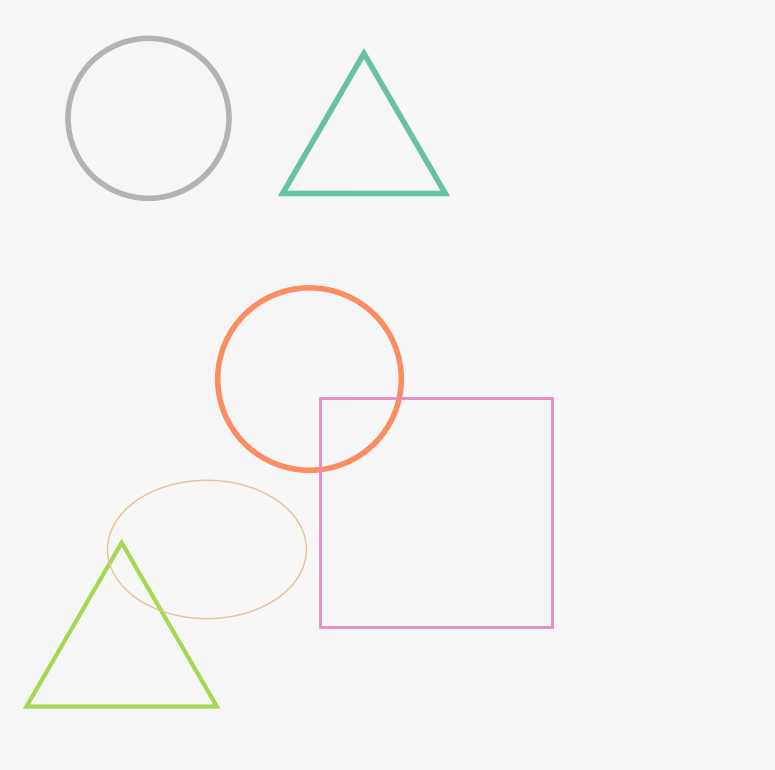[{"shape": "triangle", "thickness": 2, "radius": 0.61, "center": [0.47, 0.809]}, {"shape": "circle", "thickness": 2, "radius": 0.59, "center": [0.399, 0.508]}, {"shape": "square", "thickness": 1, "radius": 0.75, "center": [0.563, 0.334]}, {"shape": "triangle", "thickness": 1.5, "radius": 0.71, "center": [0.157, 0.153]}, {"shape": "oval", "thickness": 0.5, "radius": 0.64, "center": [0.267, 0.286]}, {"shape": "circle", "thickness": 2, "radius": 0.52, "center": [0.192, 0.846]}]